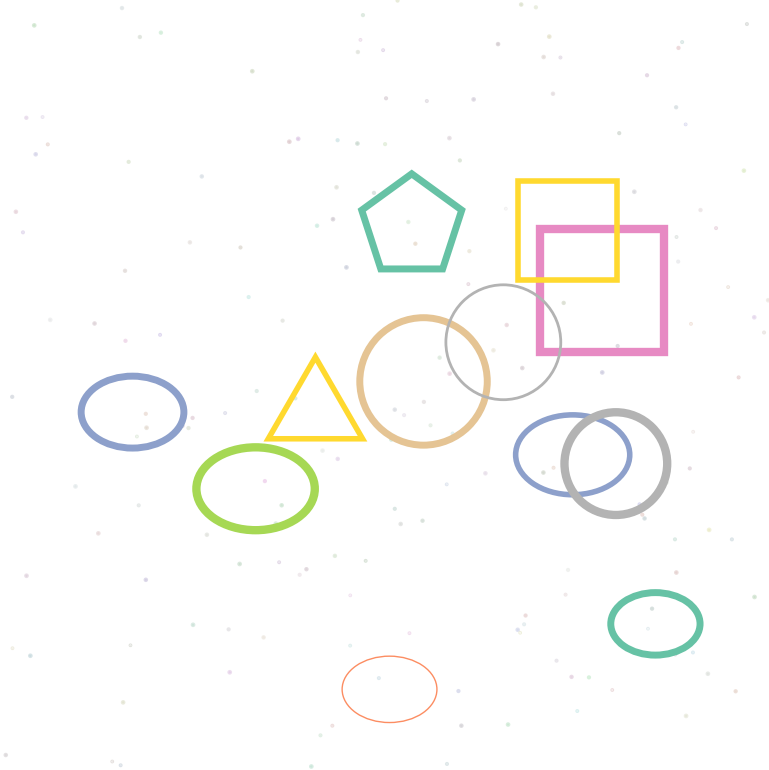[{"shape": "oval", "thickness": 2.5, "radius": 0.29, "center": [0.851, 0.19]}, {"shape": "pentagon", "thickness": 2.5, "radius": 0.34, "center": [0.535, 0.706]}, {"shape": "oval", "thickness": 0.5, "radius": 0.31, "center": [0.506, 0.105]}, {"shape": "oval", "thickness": 2.5, "radius": 0.33, "center": [0.172, 0.465]}, {"shape": "oval", "thickness": 2, "radius": 0.37, "center": [0.744, 0.409]}, {"shape": "square", "thickness": 3, "radius": 0.4, "center": [0.782, 0.623]}, {"shape": "oval", "thickness": 3, "radius": 0.38, "center": [0.332, 0.365]}, {"shape": "square", "thickness": 2, "radius": 0.32, "center": [0.737, 0.701]}, {"shape": "triangle", "thickness": 2, "radius": 0.35, "center": [0.41, 0.466]}, {"shape": "circle", "thickness": 2.5, "radius": 0.41, "center": [0.55, 0.505]}, {"shape": "circle", "thickness": 1, "radius": 0.37, "center": [0.654, 0.556]}, {"shape": "circle", "thickness": 3, "radius": 0.33, "center": [0.8, 0.398]}]